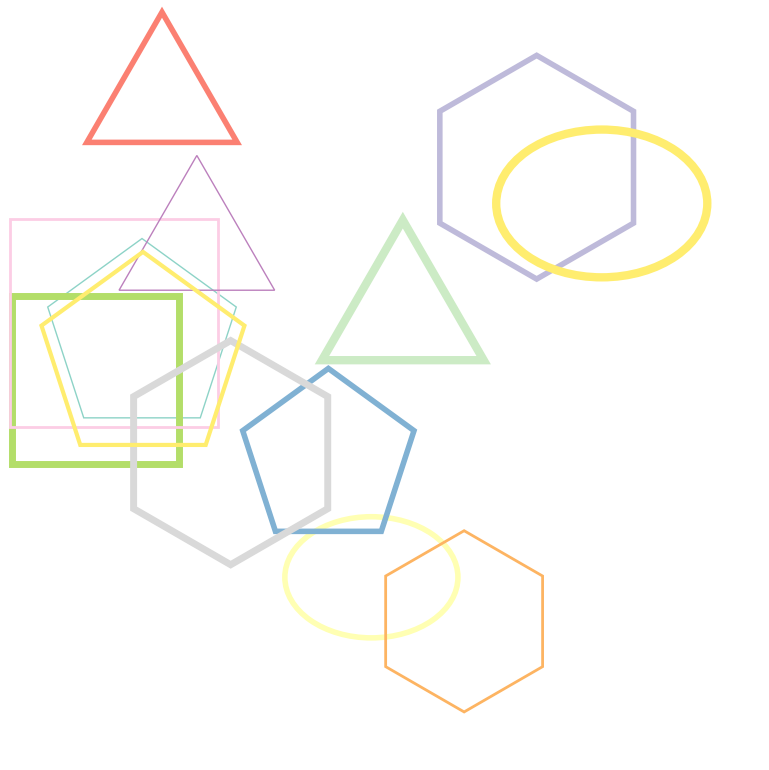[{"shape": "pentagon", "thickness": 0.5, "radius": 0.64, "center": [0.184, 0.561]}, {"shape": "oval", "thickness": 2, "radius": 0.56, "center": [0.482, 0.25]}, {"shape": "hexagon", "thickness": 2, "radius": 0.73, "center": [0.697, 0.783]}, {"shape": "triangle", "thickness": 2, "radius": 0.56, "center": [0.21, 0.871]}, {"shape": "pentagon", "thickness": 2, "radius": 0.58, "center": [0.426, 0.405]}, {"shape": "hexagon", "thickness": 1, "radius": 0.59, "center": [0.603, 0.193]}, {"shape": "square", "thickness": 2.5, "radius": 0.54, "center": [0.124, 0.507]}, {"shape": "square", "thickness": 1, "radius": 0.68, "center": [0.148, 0.581]}, {"shape": "hexagon", "thickness": 2.5, "radius": 0.73, "center": [0.3, 0.412]}, {"shape": "triangle", "thickness": 0.5, "radius": 0.58, "center": [0.256, 0.681]}, {"shape": "triangle", "thickness": 3, "radius": 0.61, "center": [0.523, 0.593]}, {"shape": "pentagon", "thickness": 1.5, "radius": 0.69, "center": [0.186, 0.534]}, {"shape": "oval", "thickness": 3, "radius": 0.69, "center": [0.781, 0.736]}]